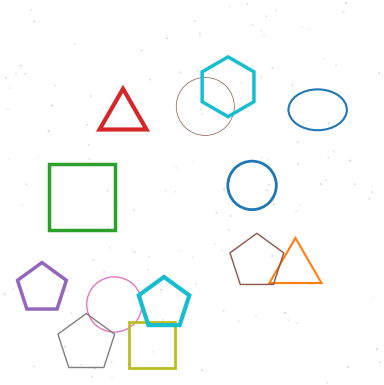[{"shape": "oval", "thickness": 1.5, "radius": 0.38, "center": [0.825, 0.715]}, {"shape": "circle", "thickness": 2, "radius": 0.31, "center": [0.655, 0.518]}, {"shape": "triangle", "thickness": 1.5, "radius": 0.39, "center": [0.767, 0.304]}, {"shape": "square", "thickness": 2.5, "radius": 0.43, "center": [0.213, 0.489]}, {"shape": "triangle", "thickness": 3, "radius": 0.35, "center": [0.32, 0.699]}, {"shape": "pentagon", "thickness": 2.5, "radius": 0.33, "center": [0.109, 0.251]}, {"shape": "circle", "thickness": 0.5, "radius": 0.38, "center": [0.533, 0.724]}, {"shape": "pentagon", "thickness": 1, "radius": 0.37, "center": [0.667, 0.321]}, {"shape": "circle", "thickness": 1, "radius": 0.36, "center": [0.297, 0.209]}, {"shape": "pentagon", "thickness": 1, "radius": 0.39, "center": [0.224, 0.108]}, {"shape": "square", "thickness": 2, "radius": 0.3, "center": [0.394, 0.103]}, {"shape": "hexagon", "thickness": 2.5, "radius": 0.39, "center": [0.592, 0.775]}, {"shape": "pentagon", "thickness": 3, "radius": 0.35, "center": [0.426, 0.211]}]